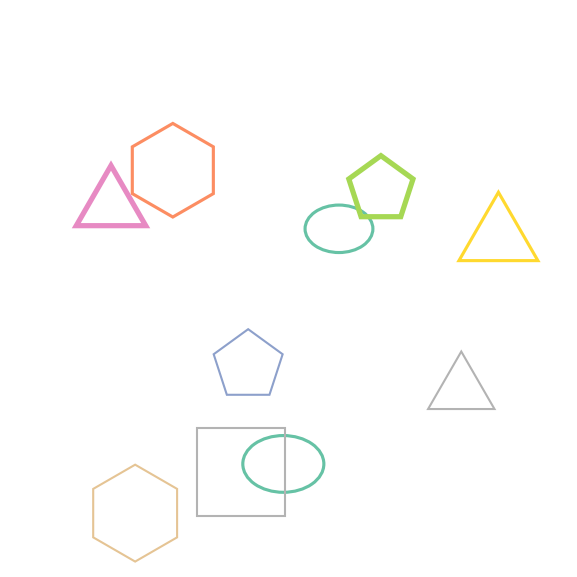[{"shape": "oval", "thickness": 1.5, "radius": 0.29, "center": [0.587, 0.603]}, {"shape": "oval", "thickness": 1.5, "radius": 0.35, "center": [0.491, 0.196]}, {"shape": "hexagon", "thickness": 1.5, "radius": 0.41, "center": [0.299, 0.704]}, {"shape": "pentagon", "thickness": 1, "radius": 0.31, "center": [0.43, 0.366]}, {"shape": "triangle", "thickness": 2.5, "radius": 0.35, "center": [0.192, 0.643]}, {"shape": "pentagon", "thickness": 2.5, "radius": 0.29, "center": [0.66, 0.671]}, {"shape": "triangle", "thickness": 1.5, "radius": 0.39, "center": [0.863, 0.587]}, {"shape": "hexagon", "thickness": 1, "radius": 0.42, "center": [0.234, 0.111]}, {"shape": "triangle", "thickness": 1, "radius": 0.33, "center": [0.799, 0.324]}, {"shape": "square", "thickness": 1, "radius": 0.38, "center": [0.417, 0.181]}]